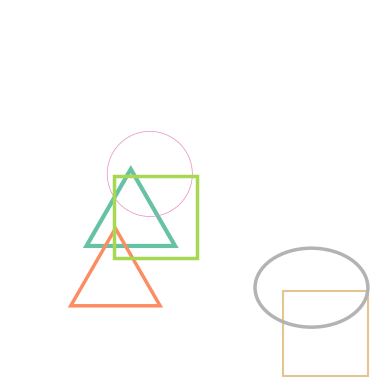[{"shape": "triangle", "thickness": 3, "radius": 0.66, "center": [0.34, 0.428]}, {"shape": "triangle", "thickness": 2.5, "radius": 0.67, "center": [0.3, 0.273]}, {"shape": "circle", "thickness": 0.5, "radius": 0.55, "center": [0.389, 0.548]}, {"shape": "square", "thickness": 2.5, "radius": 0.54, "center": [0.403, 0.436]}, {"shape": "square", "thickness": 1.5, "radius": 0.55, "center": [0.845, 0.135]}, {"shape": "oval", "thickness": 2.5, "radius": 0.73, "center": [0.809, 0.253]}]